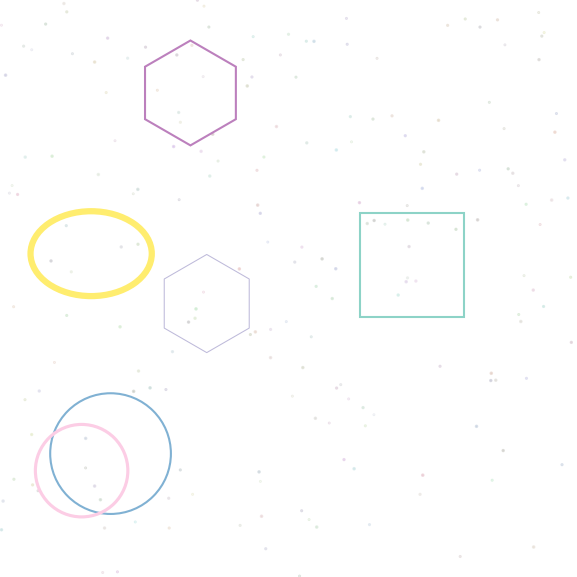[{"shape": "square", "thickness": 1, "radius": 0.45, "center": [0.713, 0.541]}, {"shape": "hexagon", "thickness": 0.5, "radius": 0.42, "center": [0.358, 0.474]}, {"shape": "circle", "thickness": 1, "radius": 0.52, "center": [0.191, 0.214]}, {"shape": "circle", "thickness": 1.5, "radius": 0.4, "center": [0.141, 0.184]}, {"shape": "hexagon", "thickness": 1, "radius": 0.45, "center": [0.33, 0.838]}, {"shape": "oval", "thickness": 3, "radius": 0.52, "center": [0.158, 0.56]}]